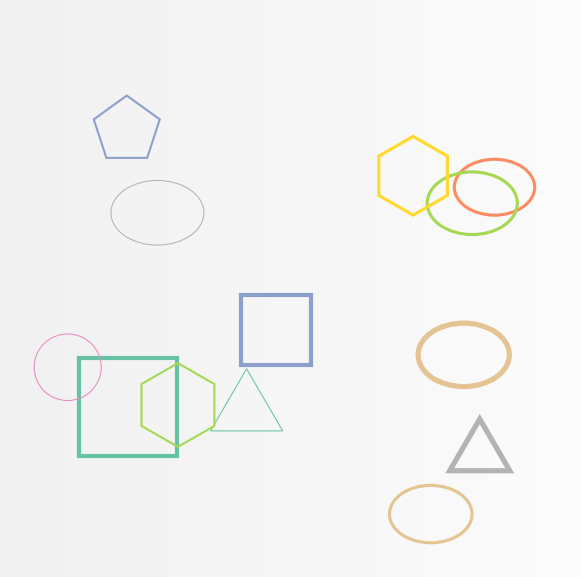[{"shape": "square", "thickness": 2, "radius": 0.42, "center": [0.22, 0.295]}, {"shape": "triangle", "thickness": 0.5, "radius": 0.36, "center": [0.424, 0.289]}, {"shape": "oval", "thickness": 1.5, "radius": 0.35, "center": [0.851, 0.675]}, {"shape": "square", "thickness": 2, "radius": 0.3, "center": [0.475, 0.428]}, {"shape": "pentagon", "thickness": 1, "radius": 0.3, "center": [0.218, 0.774]}, {"shape": "circle", "thickness": 0.5, "radius": 0.29, "center": [0.116, 0.363]}, {"shape": "oval", "thickness": 1.5, "radius": 0.39, "center": [0.812, 0.647]}, {"shape": "hexagon", "thickness": 1, "radius": 0.36, "center": [0.306, 0.298]}, {"shape": "hexagon", "thickness": 1.5, "radius": 0.34, "center": [0.711, 0.695]}, {"shape": "oval", "thickness": 1.5, "radius": 0.36, "center": [0.741, 0.109]}, {"shape": "oval", "thickness": 2.5, "radius": 0.39, "center": [0.798, 0.385]}, {"shape": "oval", "thickness": 0.5, "radius": 0.4, "center": [0.271, 0.631]}, {"shape": "triangle", "thickness": 2.5, "radius": 0.3, "center": [0.825, 0.214]}]